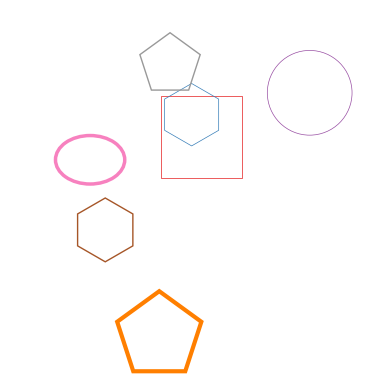[{"shape": "square", "thickness": 0.5, "radius": 0.53, "center": [0.523, 0.645]}, {"shape": "hexagon", "thickness": 0.5, "radius": 0.41, "center": [0.498, 0.702]}, {"shape": "circle", "thickness": 0.5, "radius": 0.55, "center": [0.804, 0.759]}, {"shape": "pentagon", "thickness": 3, "radius": 0.57, "center": [0.414, 0.129]}, {"shape": "hexagon", "thickness": 1, "radius": 0.41, "center": [0.273, 0.403]}, {"shape": "oval", "thickness": 2.5, "radius": 0.45, "center": [0.234, 0.585]}, {"shape": "pentagon", "thickness": 1, "radius": 0.41, "center": [0.442, 0.833]}]